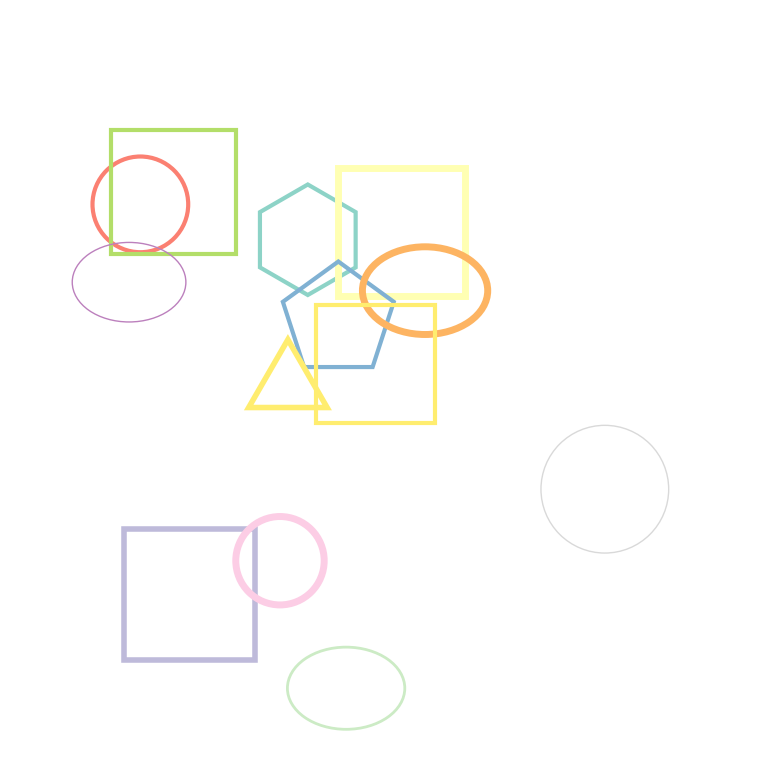[{"shape": "hexagon", "thickness": 1.5, "radius": 0.36, "center": [0.4, 0.689]}, {"shape": "square", "thickness": 2.5, "radius": 0.41, "center": [0.521, 0.698]}, {"shape": "square", "thickness": 2, "radius": 0.42, "center": [0.246, 0.228]}, {"shape": "circle", "thickness": 1.5, "radius": 0.31, "center": [0.182, 0.735]}, {"shape": "pentagon", "thickness": 1.5, "radius": 0.38, "center": [0.439, 0.585]}, {"shape": "oval", "thickness": 2.5, "radius": 0.41, "center": [0.552, 0.623]}, {"shape": "square", "thickness": 1.5, "radius": 0.4, "center": [0.226, 0.751]}, {"shape": "circle", "thickness": 2.5, "radius": 0.29, "center": [0.364, 0.272]}, {"shape": "circle", "thickness": 0.5, "radius": 0.41, "center": [0.785, 0.365]}, {"shape": "oval", "thickness": 0.5, "radius": 0.37, "center": [0.168, 0.634]}, {"shape": "oval", "thickness": 1, "radius": 0.38, "center": [0.449, 0.106]}, {"shape": "square", "thickness": 1.5, "radius": 0.39, "center": [0.487, 0.527]}, {"shape": "triangle", "thickness": 2, "radius": 0.29, "center": [0.374, 0.5]}]